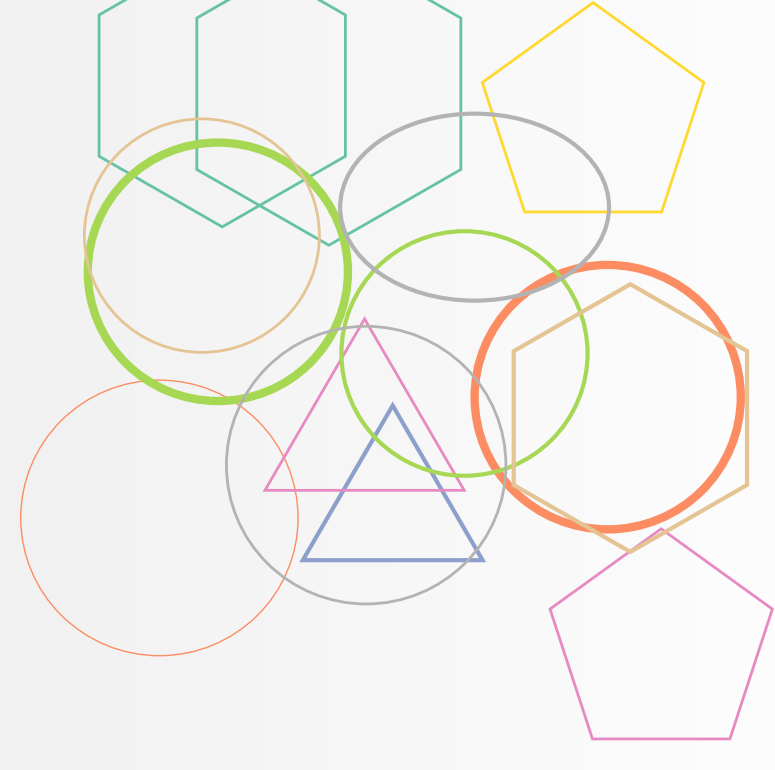[{"shape": "hexagon", "thickness": 1, "radius": 0.98, "center": [0.424, 0.878]}, {"shape": "hexagon", "thickness": 1, "radius": 0.92, "center": [0.287, 0.889]}, {"shape": "circle", "thickness": 3, "radius": 0.86, "center": [0.784, 0.484]}, {"shape": "circle", "thickness": 0.5, "radius": 0.89, "center": [0.206, 0.327]}, {"shape": "triangle", "thickness": 1.5, "radius": 0.67, "center": [0.507, 0.339]}, {"shape": "triangle", "thickness": 1, "radius": 0.74, "center": [0.47, 0.437]}, {"shape": "pentagon", "thickness": 1, "radius": 0.75, "center": [0.853, 0.162]}, {"shape": "circle", "thickness": 3, "radius": 0.84, "center": [0.281, 0.647]}, {"shape": "circle", "thickness": 1.5, "radius": 0.79, "center": [0.599, 0.541]}, {"shape": "pentagon", "thickness": 1, "radius": 0.75, "center": [0.765, 0.846]}, {"shape": "hexagon", "thickness": 1.5, "radius": 0.87, "center": [0.813, 0.457]}, {"shape": "circle", "thickness": 1, "radius": 0.76, "center": [0.26, 0.694]}, {"shape": "circle", "thickness": 1, "radius": 0.9, "center": [0.472, 0.396]}, {"shape": "oval", "thickness": 1.5, "radius": 0.87, "center": [0.612, 0.731]}]